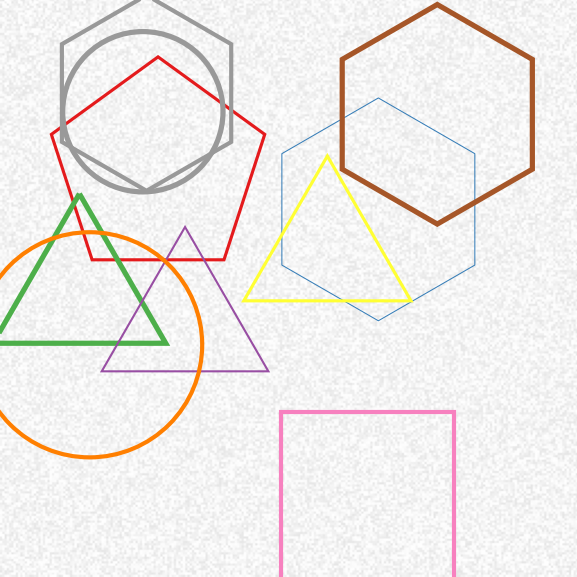[{"shape": "pentagon", "thickness": 1.5, "radius": 0.97, "center": [0.274, 0.706]}, {"shape": "hexagon", "thickness": 0.5, "radius": 0.96, "center": [0.655, 0.637]}, {"shape": "triangle", "thickness": 2.5, "radius": 0.86, "center": [0.138, 0.491]}, {"shape": "triangle", "thickness": 1, "radius": 0.83, "center": [0.32, 0.439]}, {"shape": "circle", "thickness": 2, "radius": 0.97, "center": [0.155, 0.402]}, {"shape": "triangle", "thickness": 1.5, "radius": 0.84, "center": [0.567, 0.562]}, {"shape": "hexagon", "thickness": 2.5, "radius": 0.95, "center": [0.757, 0.801]}, {"shape": "square", "thickness": 2, "radius": 0.75, "center": [0.636, 0.136]}, {"shape": "hexagon", "thickness": 2, "radius": 0.85, "center": [0.254, 0.838]}, {"shape": "circle", "thickness": 2.5, "radius": 0.69, "center": [0.247, 0.806]}]